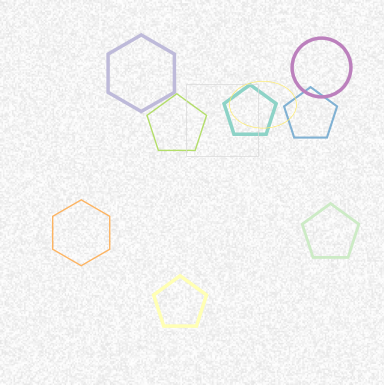[{"shape": "pentagon", "thickness": 2.5, "radius": 0.36, "center": [0.65, 0.709]}, {"shape": "pentagon", "thickness": 2.5, "radius": 0.36, "center": [0.468, 0.211]}, {"shape": "hexagon", "thickness": 2.5, "radius": 0.5, "center": [0.367, 0.81]}, {"shape": "pentagon", "thickness": 1.5, "radius": 0.36, "center": [0.807, 0.701]}, {"shape": "hexagon", "thickness": 1, "radius": 0.43, "center": [0.211, 0.395]}, {"shape": "pentagon", "thickness": 1, "radius": 0.41, "center": [0.459, 0.675]}, {"shape": "square", "thickness": 0.5, "radius": 0.47, "center": [0.576, 0.689]}, {"shape": "circle", "thickness": 2.5, "radius": 0.38, "center": [0.835, 0.825]}, {"shape": "pentagon", "thickness": 2, "radius": 0.39, "center": [0.859, 0.394]}, {"shape": "oval", "thickness": 0.5, "radius": 0.43, "center": [0.683, 0.728]}]